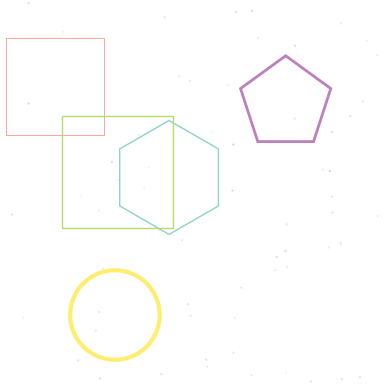[{"shape": "hexagon", "thickness": 1, "radius": 0.74, "center": [0.439, 0.539]}, {"shape": "square", "thickness": 0.5, "radius": 0.63, "center": [0.143, 0.775]}, {"shape": "square", "thickness": 1, "radius": 0.72, "center": [0.306, 0.554]}, {"shape": "pentagon", "thickness": 2, "radius": 0.62, "center": [0.742, 0.732]}, {"shape": "circle", "thickness": 3, "radius": 0.58, "center": [0.299, 0.182]}]